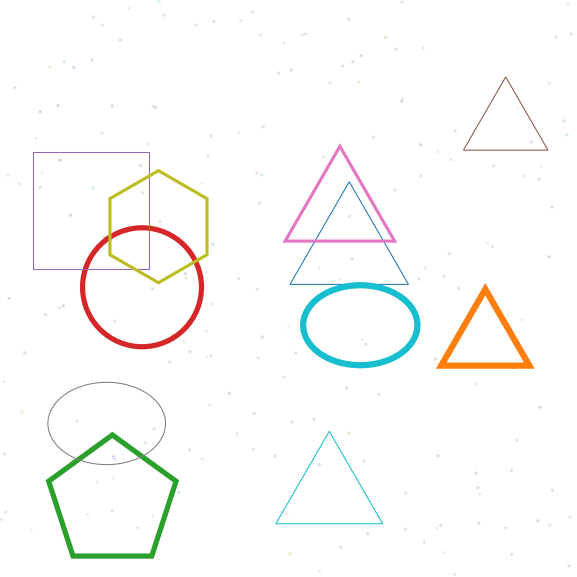[{"shape": "triangle", "thickness": 0.5, "radius": 0.59, "center": [0.605, 0.566]}, {"shape": "triangle", "thickness": 3, "radius": 0.44, "center": [0.84, 0.41]}, {"shape": "pentagon", "thickness": 2.5, "radius": 0.58, "center": [0.195, 0.13]}, {"shape": "circle", "thickness": 2.5, "radius": 0.51, "center": [0.246, 0.502]}, {"shape": "square", "thickness": 0.5, "radius": 0.5, "center": [0.158, 0.635]}, {"shape": "triangle", "thickness": 0.5, "radius": 0.42, "center": [0.876, 0.781]}, {"shape": "triangle", "thickness": 1.5, "radius": 0.55, "center": [0.589, 0.636]}, {"shape": "oval", "thickness": 0.5, "radius": 0.51, "center": [0.185, 0.266]}, {"shape": "hexagon", "thickness": 1.5, "radius": 0.49, "center": [0.274, 0.607]}, {"shape": "triangle", "thickness": 0.5, "radius": 0.53, "center": [0.57, 0.146]}, {"shape": "oval", "thickness": 3, "radius": 0.49, "center": [0.624, 0.436]}]